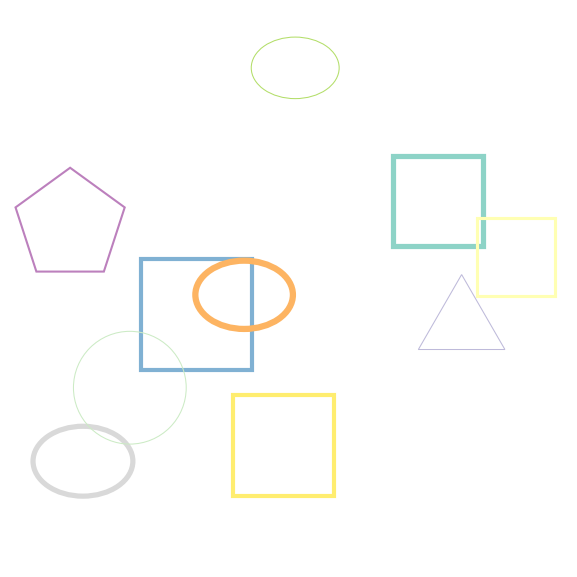[{"shape": "square", "thickness": 2.5, "radius": 0.39, "center": [0.759, 0.651]}, {"shape": "square", "thickness": 1.5, "radius": 0.34, "center": [0.894, 0.554]}, {"shape": "triangle", "thickness": 0.5, "radius": 0.43, "center": [0.799, 0.437]}, {"shape": "square", "thickness": 2, "radius": 0.48, "center": [0.34, 0.455]}, {"shape": "oval", "thickness": 3, "radius": 0.42, "center": [0.423, 0.489]}, {"shape": "oval", "thickness": 0.5, "radius": 0.38, "center": [0.511, 0.882]}, {"shape": "oval", "thickness": 2.5, "radius": 0.43, "center": [0.144, 0.201]}, {"shape": "pentagon", "thickness": 1, "radius": 0.5, "center": [0.121, 0.609]}, {"shape": "circle", "thickness": 0.5, "radius": 0.49, "center": [0.225, 0.328]}, {"shape": "square", "thickness": 2, "radius": 0.44, "center": [0.49, 0.228]}]